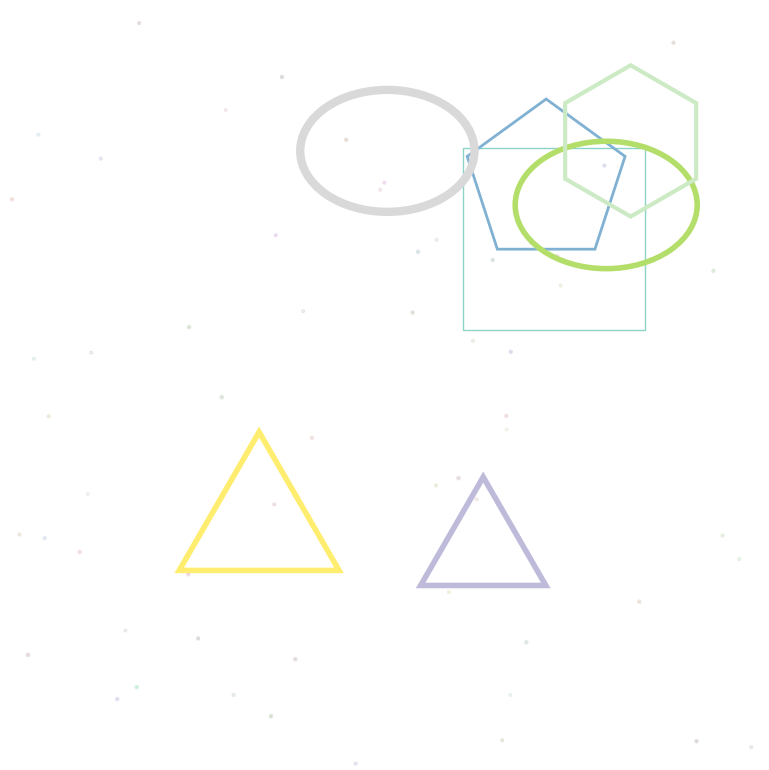[{"shape": "square", "thickness": 0.5, "radius": 0.59, "center": [0.719, 0.69]}, {"shape": "triangle", "thickness": 2, "radius": 0.47, "center": [0.628, 0.287]}, {"shape": "pentagon", "thickness": 1, "radius": 0.54, "center": [0.709, 0.764]}, {"shape": "oval", "thickness": 2, "radius": 0.59, "center": [0.787, 0.734]}, {"shape": "oval", "thickness": 3, "radius": 0.57, "center": [0.503, 0.804]}, {"shape": "hexagon", "thickness": 1.5, "radius": 0.49, "center": [0.819, 0.817]}, {"shape": "triangle", "thickness": 2, "radius": 0.6, "center": [0.336, 0.319]}]